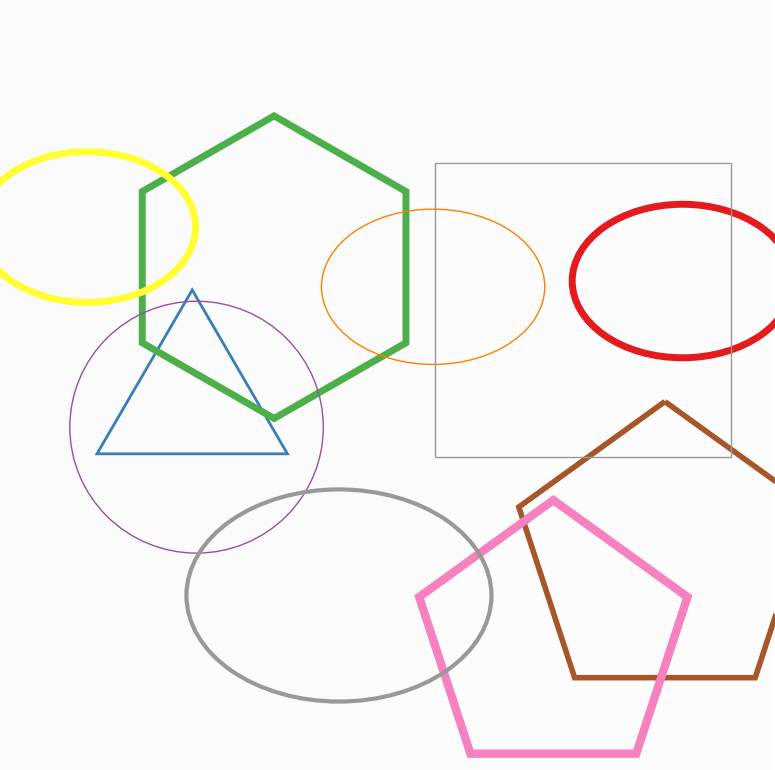[{"shape": "oval", "thickness": 2.5, "radius": 0.71, "center": [0.881, 0.635]}, {"shape": "triangle", "thickness": 1, "radius": 0.71, "center": [0.248, 0.482]}, {"shape": "hexagon", "thickness": 2.5, "radius": 0.98, "center": [0.354, 0.653]}, {"shape": "circle", "thickness": 0.5, "radius": 0.82, "center": [0.254, 0.445]}, {"shape": "oval", "thickness": 0.5, "radius": 0.72, "center": [0.559, 0.628]}, {"shape": "oval", "thickness": 2.5, "radius": 0.7, "center": [0.113, 0.705]}, {"shape": "pentagon", "thickness": 2, "radius": 0.99, "center": [0.858, 0.28]}, {"shape": "pentagon", "thickness": 3, "radius": 0.91, "center": [0.714, 0.168]}, {"shape": "square", "thickness": 0.5, "radius": 0.95, "center": [0.752, 0.598]}, {"shape": "oval", "thickness": 1.5, "radius": 0.98, "center": [0.437, 0.227]}]